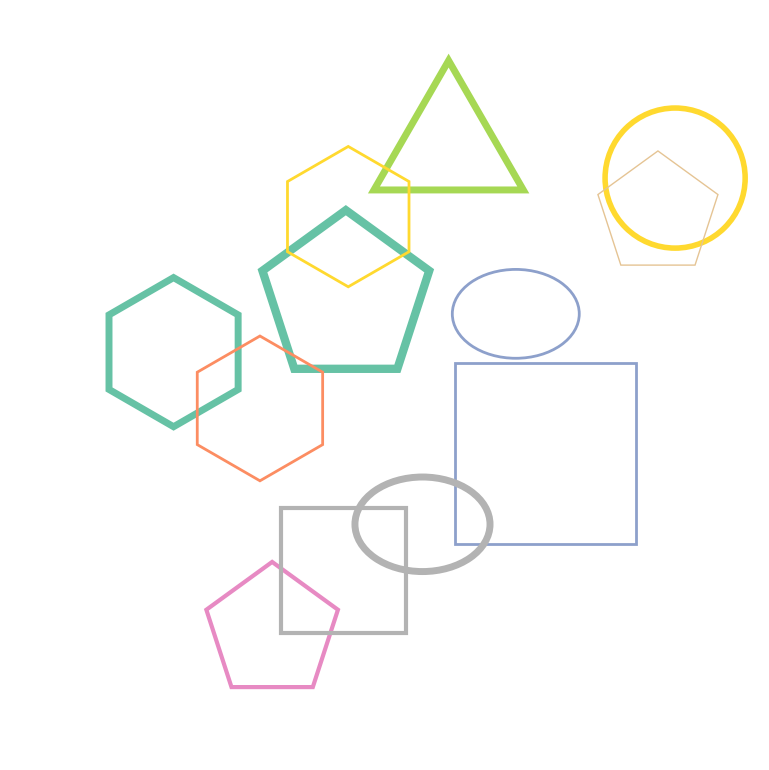[{"shape": "pentagon", "thickness": 3, "radius": 0.57, "center": [0.449, 0.613]}, {"shape": "hexagon", "thickness": 2.5, "radius": 0.48, "center": [0.225, 0.543]}, {"shape": "hexagon", "thickness": 1, "radius": 0.47, "center": [0.338, 0.47]}, {"shape": "oval", "thickness": 1, "radius": 0.41, "center": [0.67, 0.592]}, {"shape": "square", "thickness": 1, "radius": 0.59, "center": [0.708, 0.411]}, {"shape": "pentagon", "thickness": 1.5, "radius": 0.45, "center": [0.353, 0.18]}, {"shape": "triangle", "thickness": 2.5, "radius": 0.56, "center": [0.583, 0.809]}, {"shape": "circle", "thickness": 2, "radius": 0.45, "center": [0.877, 0.769]}, {"shape": "hexagon", "thickness": 1, "radius": 0.46, "center": [0.452, 0.719]}, {"shape": "pentagon", "thickness": 0.5, "radius": 0.41, "center": [0.854, 0.722]}, {"shape": "oval", "thickness": 2.5, "radius": 0.44, "center": [0.549, 0.319]}, {"shape": "square", "thickness": 1.5, "radius": 0.4, "center": [0.446, 0.259]}]